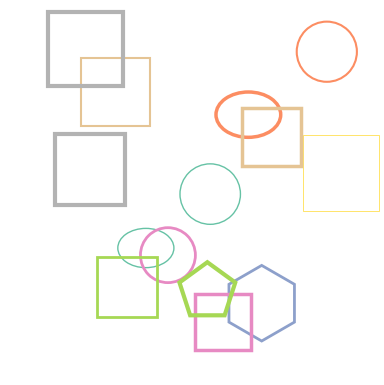[{"shape": "oval", "thickness": 1, "radius": 0.36, "center": [0.379, 0.356]}, {"shape": "circle", "thickness": 1, "radius": 0.39, "center": [0.546, 0.496]}, {"shape": "circle", "thickness": 1.5, "radius": 0.39, "center": [0.849, 0.866]}, {"shape": "oval", "thickness": 2.5, "radius": 0.42, "center": [0.645, 0.702]}, {"shape": "hexagon", "thickness": 2, "radius": 0.49, "center": [0.68, 0.212]}, {"shape": "circle", "thickness": 2, "radius": 0.36, "center": [0.436, 0.337]}, {"shape": "square", "thickness": 2.5, "radius": 0.36, "center": [0.579, 0.164]}, {"shape": "pentagon", "thickness": 3, "radius": 0.38, "center": [0.539, 0.243]}, {"shape": "square", "thickness": 2, "radius": 0.39, "center": [0.33, 0.255]}, {"shape": "square", "thickness": 0.5, "radius": 0.49, "center": [0.886, 0.552]}, {"shape": "square", "thickness": 1.5, "radius": 0.44, "center": [0.3, 0.761]}, {"shape": "square", "thickness": 2.5, "radius": 0.38, "center": [0.705, 0.645]}, {"shape": "square", "thickness": 3, "radius": 0.46, "center": [0.234, 0.56]}, {"shape": "square", "thickness": 3, "radius": 0.48, "center": [0.222, 0.873]}]